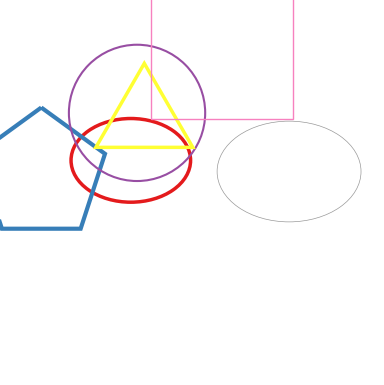[{"shape": "oval", "thickness": 2.5, "radius": 0.78, "center": [0.34, 0.583]}, {"shape": "pentagon", "thickness": 3, "radius": 0.87, "center": [0.107, 0.547]}, {"shape": "circle", "thickness": 1.5, "radius": 0.89, "center": [0.356, 0.707]}, {"shape": "triangle", "thickness": 2.5, "radius": 0.73, "center": [0.375, 0.69]}, {"shape": "square", "thickness": 1, "radius": 0.92, "center": [0.577, 0.874]}, {"shape": "oval", "thickness": 0.5, "radius": 0.93, "center": [0.751, 0.555]}]